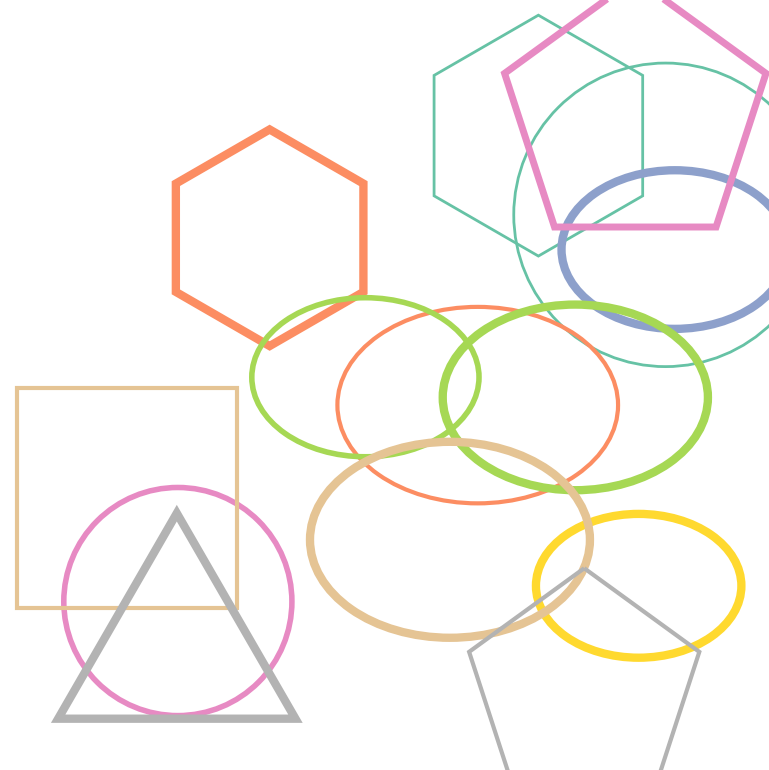[{"shape": "circle", "thickness": 1, "radius": 0.99, "center": [0.864, 0.721]}, {"shape": "hexagon", "thickness": 1, "radius": 0.78, "center": [0.699, 0.824]}, {"shape": "oval", "thickness": 1.5, "radius": 0.91, "center": [0.62, 0.474]}, {"shape": "hexagon", "thickness": 3, "radius": 0.7, "center": [0.35, 0.691]}, {"shape": "oval", "thickness": 3, "radius": 0.74, "center": [0.876, 0.676]}, {"shape": "pentagon", "thickness": 2.5, "radius": 0.89, "center": [0.825, 0.85]}, {"shape": "circle", "thickness": 2, "radius": 0.74, "center": [0.231, 0.219]}, {"shape": "oval", "thickness": 2, "radius": 0.74, "center": [0.475, 0.51]}, {"shape": "oval", "thickness": 3, "radius": 0.86, "center": [0.747, 0.484]}, {"shape": "oval", "thickness": 3, "radius": 0.67, "center": [0.829, 0.239]}, {"shape": "square", "thickness": 1.5, "radius": 0.71, "center": [0.164, 0.354]}, {"shape": "oval", "thickness": 3, "radius": 0.91, "center": [0.584, 0.299]}, {"shape": "pentagon", "thickness": 1.5, "radius": 0.79, "center": [0.759, 0.105]}, {"shape": "triangle", "thickness": 3, "radius": 0.89, "center": [0.23, 0.156]}]